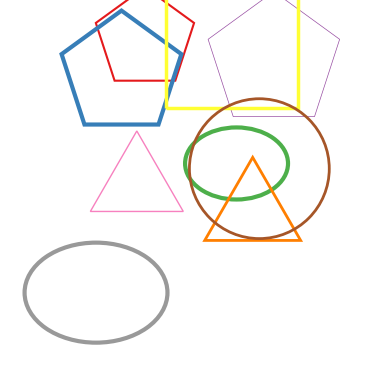[{"shape": "pentagon", "thickness": 1.5, "radius": 0.67, "center": [0.376, 0.899]}, {"shape": "pentagon", "thickness": 3, "radius": 0.82, "center": [0.316, 0.809]}, {"shape": "oval", "thickness": 3, "radius": 0.67, "center": [0.614, 0.575]}, {"shape": "pentagon", "thickness": 0.5, "radius": 0.9, "center": [0.711, 0.842]}, {"shape": "triangle", "thickness": 2, "radius": 0.72, "center": [0.656, 0.447]}, {"shape": "square", "thickness": 2.5, "radius": 0.86, "center": [0.603, 0.89]}, {"shape": "circle", "thickness": 2, "radius": 0.91, "center": [0.674, 0.562]}, {"shape": "triangle", "thickness": 1, "radius": 0.7, "center": [0.355, 0.52]}, {"shape": "oval", "thickness": 3, "radius": 0.93, "center": [0.249, 0.24]}]